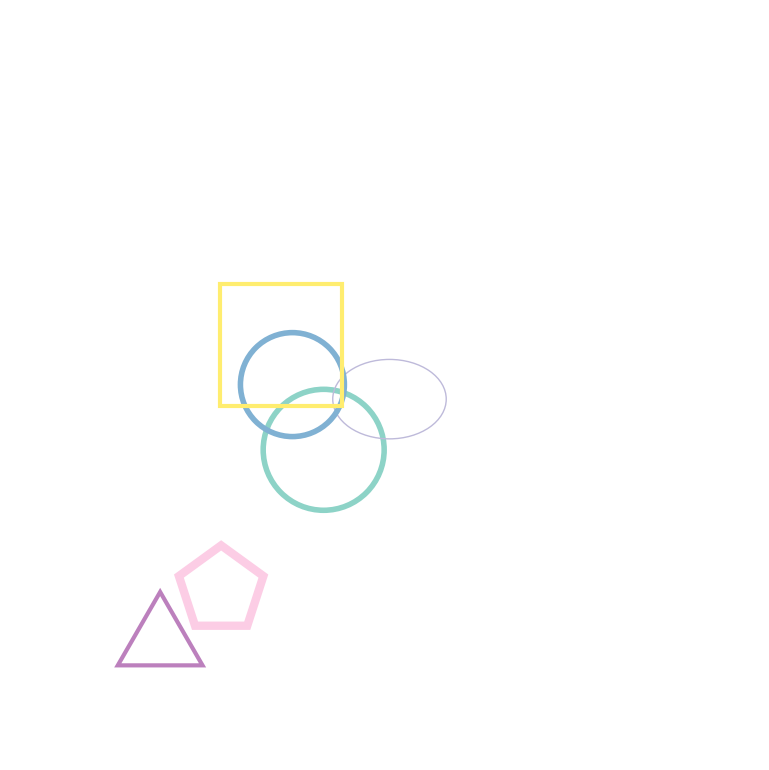[{"shape": "circle", "thickness": 2, "radius": 0.39, "center": [0.42, 0.416]}, {"shape": "oval", "thickness": 0.5, "radius": 0.37, "center": [0.506, 0.482]}, {"shape": "circle", "thickness": 2, "radius": 0.34, "center": [0.38, 0.501]}, {"shape": "pentagon", "thickness": 3, "radius": 0.29, "center": [0.287, 0.234]}, {"shape": "triangle", "thickness": 1.5, "radius": 0.32, "center": [0.208, 0.168]}, {"shape": "square", "thickness": 1.5, "radius": 0.4, "center": [0.365, 0.552]}]